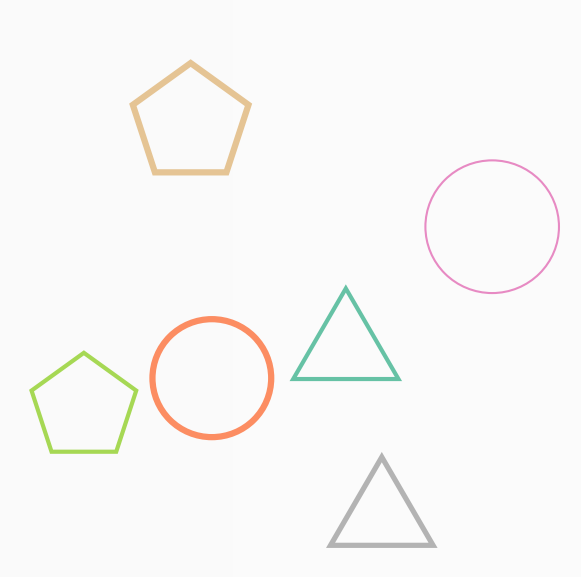[{"shape": "triangle", "thickness": 2, "radius": 0.52, "center": [0.595, 0.395]}, {"shape": "circle", "thickness": 3, "radius": 0.51, "center": [0.364, 0.344]}, {"shape": "circle", "thickness": 1, "radius": 0.57, "center": [0.847, 0.607]}, {"shape": "pentagon", "thickness": 2, "radius": 0.47, "center": [0.144, 0.294]}, {"shape": "pentagon", "thickness": 3, "radius": 0.52, "center": [0.328, 0.785]}, {"shape": "triangle", "thickness": 2.5, "radius": 0.51, "center": [0.657, 0.106]}]